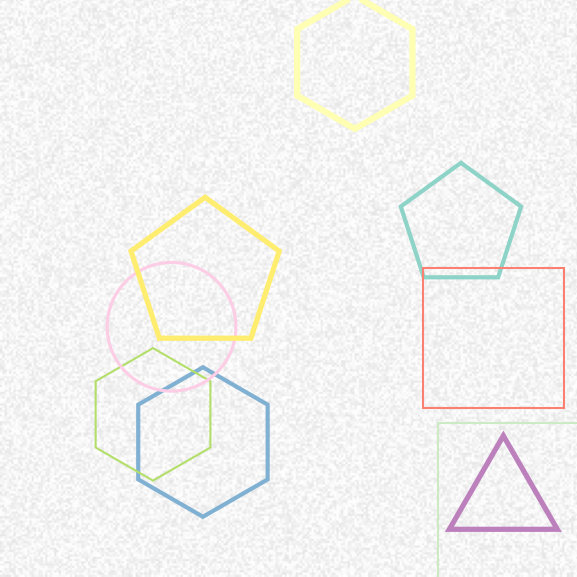[{"shape": "pentagon", "thickness": 2, "radius": 0.55, "center": [0.798, 0.608]}, {"shape": "hexagon", "thickness": 3, "radius": 0.58, "center": [0.614, 0.891]}, {"shape": "square", "thickness": 1, "radius": 0.61, "center": [0.854, 0.413]}, {"shape": "hexagon", "thickness": 2, "radius": 0.65, "center": [0.351, 0.234]}, {"shape": "hexagon", "thickness": 1, "radius": 0.57, "center": [0.265, 0.282]}, {"shape": "circle", "thickness": 1.5, "radius": 0.56, "center": [0.297, 0.433]}, {"shape": "triangle", "thickness": 2.5, "radius": 0.54, "center": [0.872, 0.137]}, {"shape": "square", "thickness": 1, "radius": 0.71, "center": [0.9, 0.125]}, {"shape": "pentagon", "thickness": 2.5, "radius": 0.67, "center": [0.355, 0.523]}]